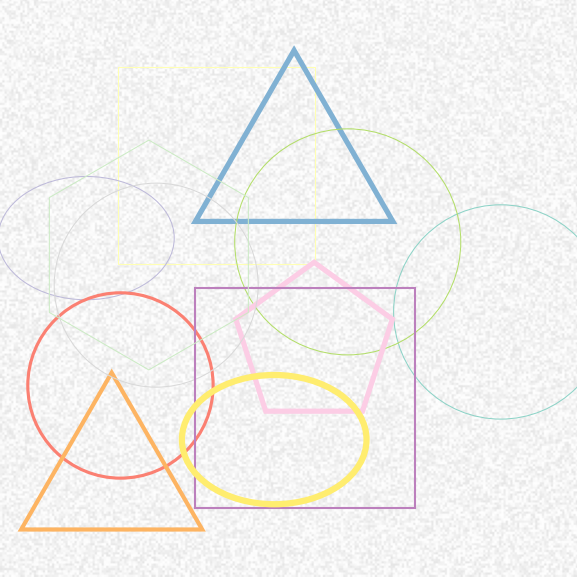[{"shape": "circle", "thickness": 0.5, "radius": 0.93, "center": [0.867, 0.459]}, {"shape": "square", "thickness": 0.5, "radius": 0.85, "center": [0.375, 0.713]}, {"shape": "oval", "thickness": 0.5, "radius": 0.76, "center": [0.149, 0.587]}, {"shape": "circle", "thickness": 1.5, "radius": 0.8, "center": [0.209, 0.332]}, {"shape": "triangle", "thickness": 2.5, "radius": 0.99, "center": [0.509, 0.714]}, {"shape": "triangle", "thickness": 2, "radius": 0.91, "center": [0.193, 0.173]}, {"shape": "circle", "thickness": 0.5, "radius": 0.98, "center": [0.602, 0.58]}, {"shape": "pentagon", "thickness": 2.5, "radius": 0.71, "center": [0.544, 0.402]}, {"shape": "circle", "thickness": 0.5, "radius": 0.88, "center": [0.27, 0.505]}, {"shape": "square", "thickness": 1, "radius": 0.95, "center": [0.527, 0.31]}, {"shape": "hexagon", "thickness": 0.5, "radius": 0.99, "center": [0.258, 0.558]}, {"shape": "oval", "thickness": 3, "radius": 0.8, "center": [0.475, 0.238]}]